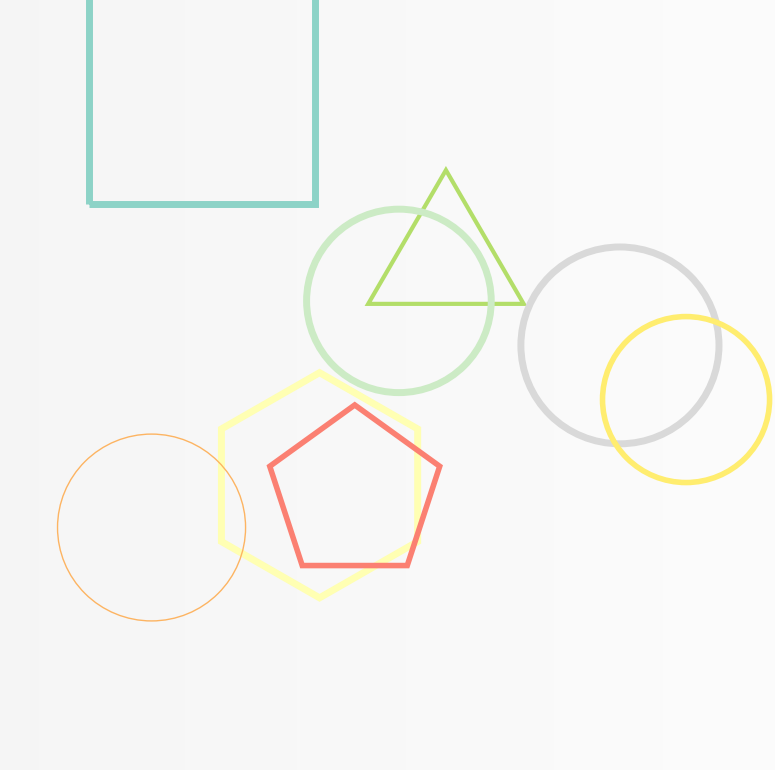[{"shape": "square", "thickness": 2.5, "radius": 0.73, "center": [0.261, 0.881]}, {"shape": "hexagon", "thickness": 2.5, "radius": 0.73, "center": [0.412, 0.37]}, {"shape": "pentagon", "thickness": 2, "radius": 0.58, "center": [0.458, 0.359]}, {"shape": "circle", "thickness": 0.5, "radius": 0.61, "center": [0.196, 0.315]}, {"shape": "triangle", "thickness": 1.5, "radius": 0.58, "center": [0.575, 0.663]}, {"shape": "circle", "thickness": 2.5, "radius": 0.64, "center": [0.8, 0.551]}, {"shape": "circle", "thickness": 2.5, "radius": 0.6, "center": [0.515, 0.609]}, {"shape": "circle", "thickness": 2, "radius": 0.54, "center": [0.885, 0.481]}]